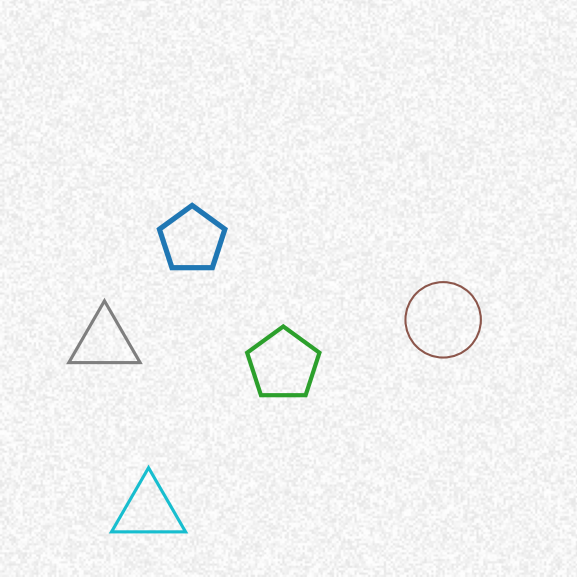[{"shape": "pentagon", "thickness": 2.5, "radius": 0.3, "center": [0.333, 0.584]}, {"shape": "pentagon", "thickness": 2, "radius": 0.33, "center": [0.491, 0.368]}, {"shape": "circle", "thickness": 1, "radius": 0.33, "center": [0.767, 0.445]}, {"shape": "triangle", "thickness": 1.5, "radius": 0.36, "center": [0.181, 0.407]}, {"shape": "triangle", "thickness": 1.5, "radius": 0.37, "center": [0.257, 0.115]}]